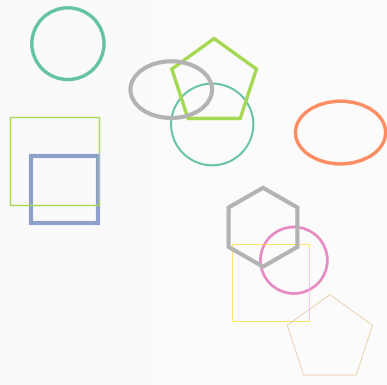[{"shape": "circle", "thickness": 1.5, "radius": 0.53, "center": [0.548, 0.677]}, {"shape": "circle", "thickness": 2.5, "radius": 0.47, "center": [0.175, 0.887]}, {"shape": "oval", "thickness": 2.5, "radius": 0.58, "center": [0.879, 0.656]}, {"shape": "square", "thickness": 3, "radius": 0.44, "center": [0.166, 0.507]}, {"shape": "circle", "thickness": 2, "radius": 0.43, "center": [0.758, 0.324]}, {"shape": "square", "thickness": 1, "radius": 0.57, "center": [0.141, 0.583]}, {"shape": "pentagon", "thickness": 2.5, "radius": 0.57, "center": [0.553, 0.785]}, {"shape": "square", "thickness": 0.5, "radius": 0.5, "center": [0.698, 0.267]}, {"shape": "pentagon", "thickness": 0.5, "radius": 0.58, "center": [0.851, 0.119]}, {"shape": "oval", "thickness": 3, "radius": 0.53, "center": [0.442, 0.767]}, {"shape": "hexagon", "thickness": 3, "radius": 0.51, "center": [0.679, 0.41]}]